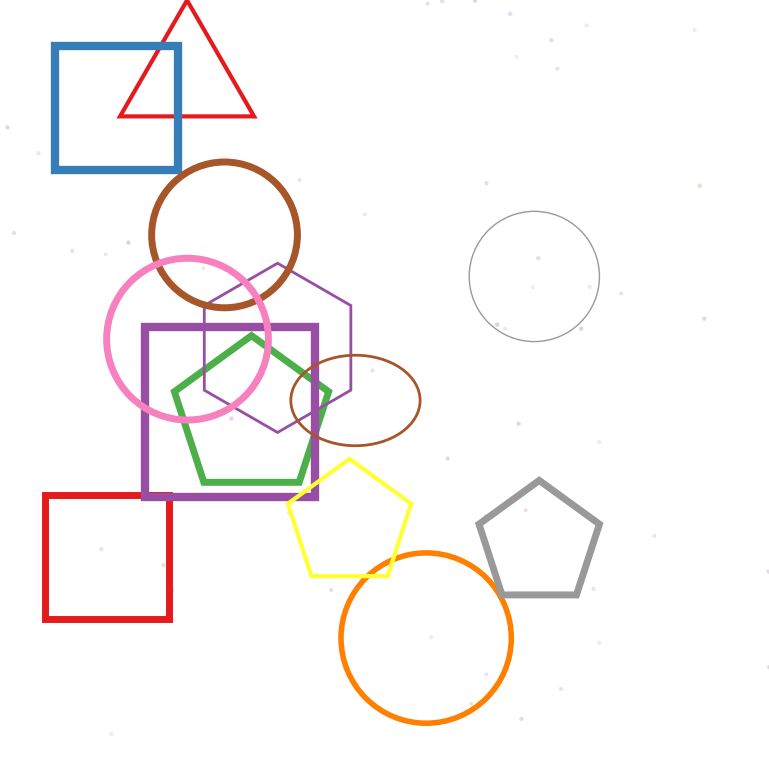[{"shape": "square", "thickness": 2.5, "radius": 0.4, "center": [0.139, 0.276]}, {"shape": "triangle", "thickness": 1.5, "radius": 0.5, "center": [0.243, 0.899]}, {"shape": "square", "thickness": 3, "radius": 0.4, "center": [0.151, 0.86]}, {"shape": "pentagon", "thickness": 2.5, "radius": 0.53, "center": [0.327, 0.459]}, {"shape": "square", "thickness": 3, "radius": 0.55, "center": [0.299, 0.465]}, {"shape": "hexagon", "thickness": 1, "radius": 0.55, "center": [0.36, 0.548]}, {"shape": "circle", "thickness": 2, "radius": 0.55, "center": [0.553, 0.171]}, {"shape": "pentagon", "thickness": 1.5, "radius": 0.42, "center": [0.454, 0.32]}, {"shape": "oval", "thickness": 1, "radius": 0.42, "center": [0.462, 0.48]}, {"shape": "circle", "thickness": 2.5, "radius": 0.47, "center": [0.292, 0.695]}, {"shape": "circle", "thickness": 2.5, "radius": 0.53, "center": [0.244, 0.56]}, {"shape": "pentagon", "thickness": 2.5, "radius": 0.41, "center": [0.7, 0.294]}, {"shape": "circle", "thickness": 0.5, "radius": 0.42, "center": [0.694, 0.641]}]